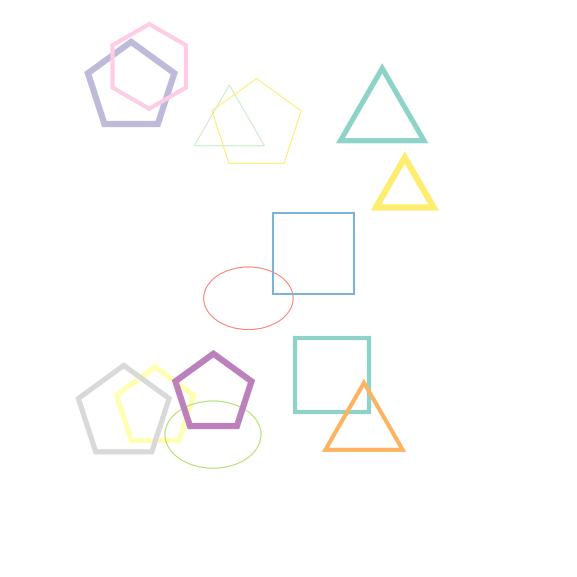[{"shape": "square", "thickness": 2, "radius": 0.32, "center": [0.575, 0.35]}, {"shape": "triangle", "thickness": 2.5, "radius": 0.42, "center": [0.662, 0.797]}, {"shape": "pentagon", "thickness": 2.5, "radius": 0.35, "center": [0.269, 0.293]}, {"shape": "pentagon", "thickness": 3, "radius": 0.39, "center": [0.227, 0.848]}, {"shape": "oval", "thickness": 0.5, "radius": 0.39, "center": [0.43, 0.483]}, {"shape": "square", "thickness": 1, "radius": 0.35, "center": [0.543, 0.56]}, {"shape": "triangle", "thickness": 2, "radius": 0.39, "center": [0.63, 0.259]}, {"shape": "oval", "thickness": 0.5, "radius": 0.42, "center": [0.369, 0.247]}, {"shape": "hexagon", "thickness": 2, "radius": 0.37, "center": [0.258, 0.884]}, {"shape": "pentagon", "thickness": 2.5, "radius": 0.41, "center": [0.214, 0.284]}, {"shape": "pentagon", "thickness": 3, "radius": 0.35, "center": [0.37, 0.317]}, {"shape": "triangle", "thickness": 0.5, "radius": 0.35, "center": [0.397, 0.782]}, {"shape": "triangle", "thickness": 3, "radius": 0.29, "center": [0.701, 0.669]}, {"shape": "pentagon", "thickness": 0.5, "radius": 0.41, "center": [0.444, 0.782]}]